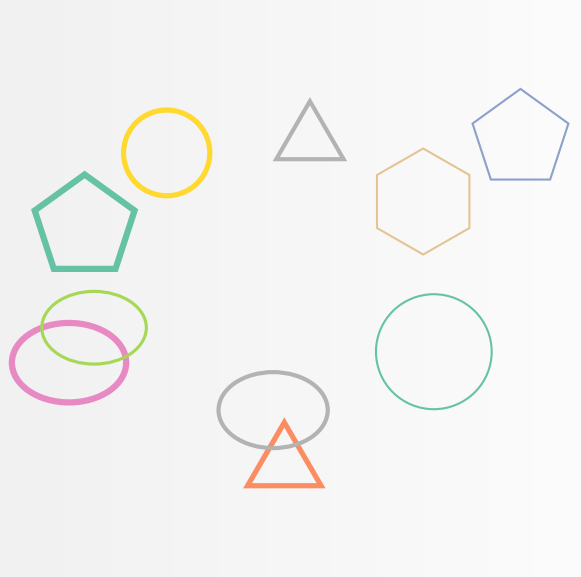[{"shape": "pentagon", "thickness": 3, "radius": 0.45, "center": [0.146, 0.607]}, {"shape": "circle", "thickness": 1, "radius": 0.5, "center": [0.746, 0.39]}, {"shape": "triangle", "thickness": 2.5, "radius": 0.37, "center": [0.489, 0.195]}, {"shape": "pentagon", "thickness": 1, "radius": 0.43, "center": [0.895, 0.758]}, {"shape": "oval", "thickness": 3, "radius": 0.49, "center": [0.119, 0.371]}, {"shape": "oval", "thickness": 1.5, "radius": 0.45, "center": [0.162, 0.432]}, {"shape": "circle", "thickness": 2.5, "radius": 0.37, "center": [0.287, 0.734]}, {"shape": "hexagon", "thickness": 1, "radius": 0.46, "center": [0.728, 0.65]}, {"shape": "triangle", "thickness": 2, "radius": 0.33, "center": [0.533, 0.757]}, {"shape": "oval", "thickness": 2, "radius": 0.47, "center": [0.47, 0.289]}]